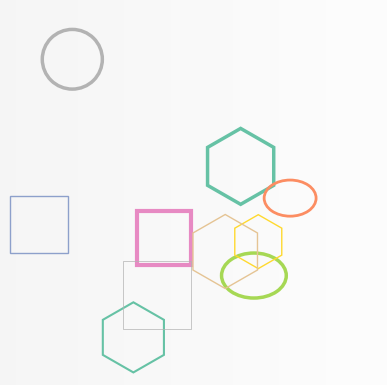[{"shape": "hexagon", "thickness": 2.5, "radius": 0.49, "center": [0.621, 0.568]}, {"shape": "hexagon", "thickness": 1.5, "radius": 0.46, "center": [0.344, 0.124]}, {"shape": "oval", "thickness": 2, "radius": 0.34, "center": [0.749, 0.485]}, {"shape": "square", "thickness": 1, "radius": 0.37, "center": [0.101, 0.417]}, {"shape": "square", "thickness": 3, "radius": 0.35, "center": [0.423, 0.381]}, {"shape": "oval", "thickness": 2.5, "radius": 0.42, "center": [0.655, 0.284]}, {"shape": "hexagon", "thickness": 1, "radius": 0.35, "center": [0.667, 0.372]}, {"shape": "hexagon", "thickness": 1, "radius": 0.48, "center": [0.581, 0.347]}, {"shape": "square", "thickness": 0.5, "radius": 0.44, "center": [0.405, 0.234]}, {"shape": "circle", "thickness": 2.5, "radius": 0.39, "center": [0.187, 0.846]}]